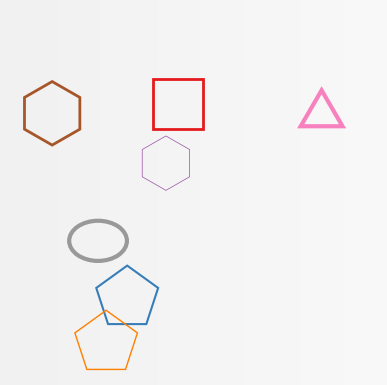[{"shape": "square", "thickness": 2, "radius": 0.33, "center": [0.459, 0.731]}, {"shape": "pentagon", "thickness": 1.5, "radius": 0.42, "center": [0.328, 0.226]}, {"shape": "hexagon", "thickness": 0.5, "radius": 0.35, "center": [0.428, 0.576]}, {"shape": "pentagon", "thickness": 1, "radius": 0.42, "center": [0.274, 0.109]}, {"shape": "hexagon", "thickness": 2, "radius": 0.41, "center": [0.135, 0.706]}, {"shape": "triangle", "thickness": 3, "radius": 0.31, "center": [0.83, 0.703]}, {"shape": "oval", "thickness": 3, "radius": 0.37, "center": [0.253, 0.374]}]